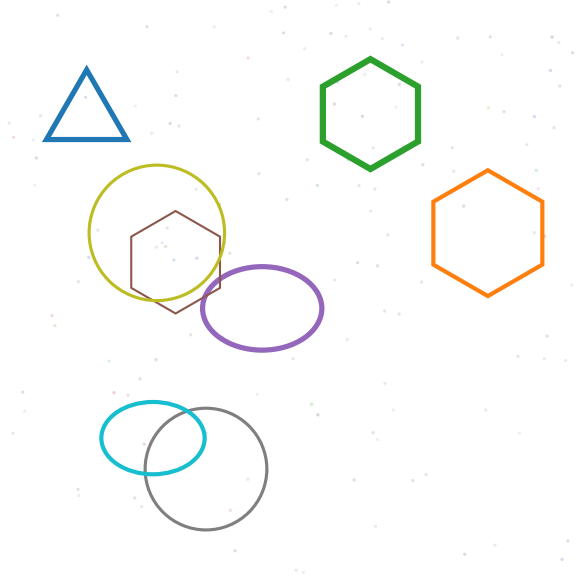[{"shape": "triangle", "thickness": 2.5, "radius": 0.4, "center": [0.15, 0.798]}, {"shape": "hexagon", "thickness": 2, "radius": 0.54, "center": [0.845, 0.595]}, {"shape": "hexagon", "thickness": 3, "radius": 0.48, "center": [0.641, 0.802]}, {"shape": "oval", "thickness": 2.5, "radius": 0.52, "center": [0.454, 0.465]}, {"shape": "hexagon", "thickness": 1, "radius": 0.44, "center": [0.304, 0.545]}, {"shape": "circle", "thickness": 1.5, "radius": 0.53, "center": [0.357, 0.187]}, {"shape": "circle", "thickness": 1.5, "radius": 0.59, "center": [0.272, 0.596]}, {"shape": "oval", "thickness": 2, "radius": 0.45, "center": [0.265, 0.24]}]